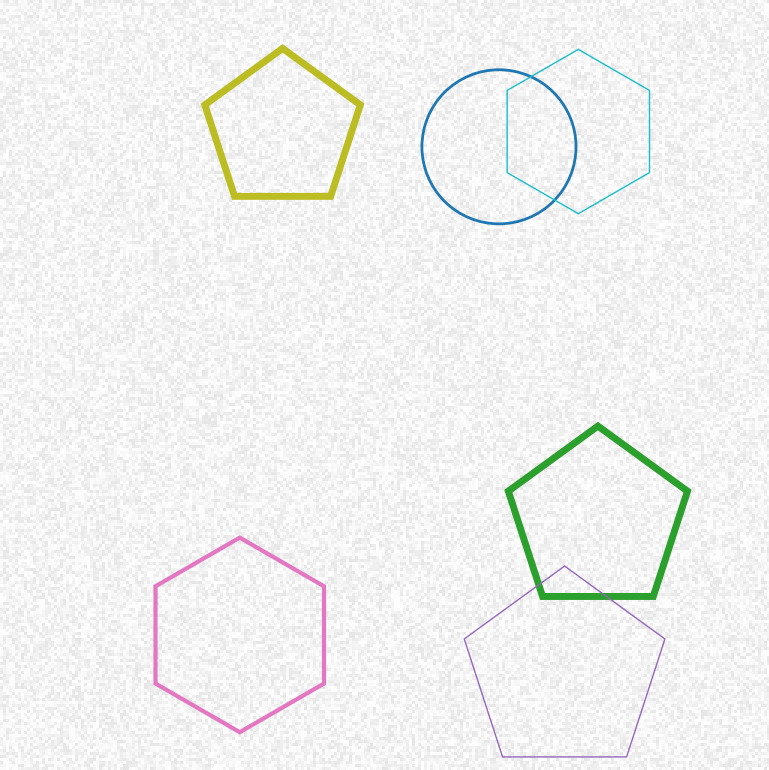[{"shape": "circle", "thickness": 1, "radius": 0.5, "center": [0.648, 0.809]}, {"shape": "pentagon", "thickness": 2.5, "radius": 0.61, "center": [0.777, 0.324]}, {"shape": "pentagon", "thickness": 0.5, "radius": 0.69, "center": [0.733, 0.128]}, {"shape": "hexagon", "thickness": 1.5, "radius": 0.63, "center": [0.311, 0.175]}, {"shape": "pentagon", "thickness": 2.5, "radius": 0.53, "center": [0.367, 0.831]}, {"shape": "hexagon", "thickness": 0.5, "radius": 0.53, "center": [0.751, 0.829]}]